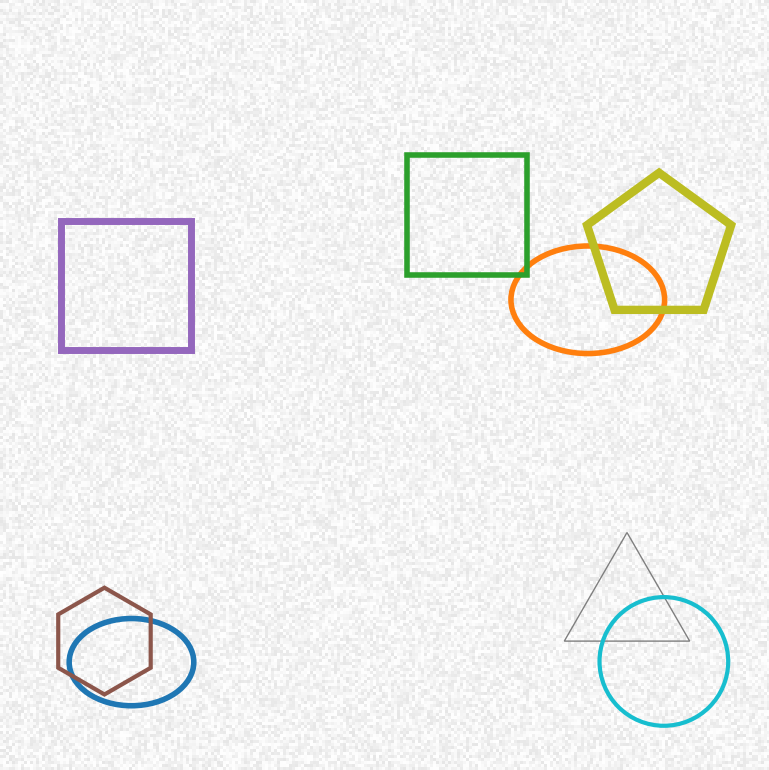[{"shape": "oval", "thickness": 2, "radius": 0.4, "center": [0.171, 0.14]}, {"shape": "oval", "thickness": 2, "radius": 0.5, "center": [0.763, 0.611]}, {"shape": "square", "thickness": 2, "radius": 0.39, "center": [0.607, 0.721]}, {"shape": "square", "thickness": 2.5, "radius": 0.42, "center": [0.164, 0.629]}, {"shape": "hexagon", "thickness": 1.5, "radius": 0.35, "center": [0.136, 0.167]}, {"shape": "triangle", "thickness": 0.5, "radius": 0.47, "center": [0.814, 0.214]}, {"shape": "pentagon", "thickness": 3, "radius": 0.49, "center": [0.856, 0.677]}, {"shape": "circle", "thickness": 1.5, "radius": 0.42, "center": [0.862, 0.141]}]